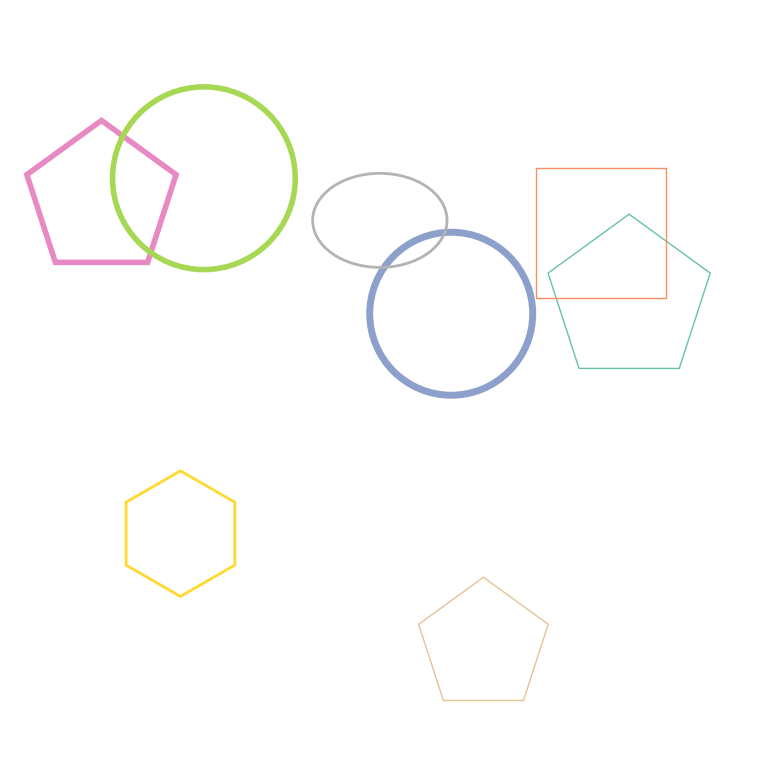[{"shape": "pentagon", "thickness": 0.5, "radius": 0.55, "center": [0.817, 0.611]}, {"shape": "square", "thickness": 0.5, "radius": 0.42, "center": [0.78, 0.698]}, {"shape": "circle", "thickness": 2.5, "radius": 0.53, "center": [0.586, 0.593]}, {"shape": "pentagon", "thickness": 2, "radius": 0.51, "center": [0.132, 0.742]}, {"shape": "circle", "thickness": 2, "radius": 0.59, "center": [0.265, 0.769]}, {"shape": "hexagon", "thickness": 1, "radius": 0.41, "center": [0.234, 0.307]}, {"shape": "pentagon", "thickness": 0.5, "radius": 0.44, "center": [0.628, 0.162]}, {"shape": "oval", "thickness": 1, "radius": 0.44, "center": [0.493, 0.714]}]